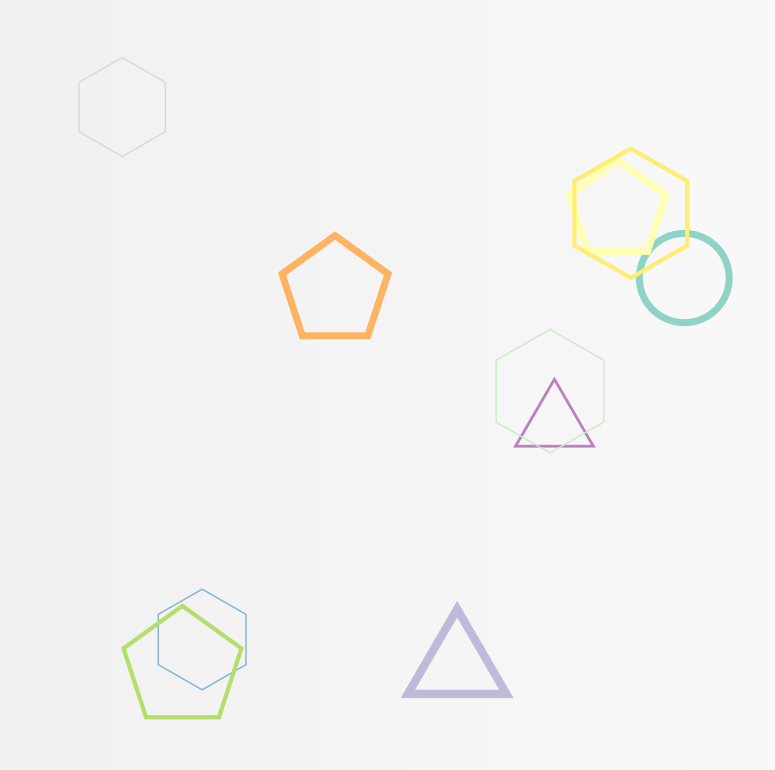[{"shape": "circle", "thickness": 2.5, "radius": 0.29, "center": [0.883, 0.639]}, {"shape": "pentagon", "thickness": 2.5, "radius": 0.33, "center": [0.797, 0.726]}, {"shape": "triangle", "thickness": 3, "radius": 0.37, "center": [0.59, 0.135]}, {"shape": "hexagon", "thickness": 0.5, "radius": 0.33, "center": [0.261, 0.169]}, {"shape": "pentagon", "thickness": 2.5, "radius": 0.36, "center": [0.432, 0.622]}, {"shape": "pentagon", "thickness": 1.5, "radius": 0.4, "center": [0.235, 0.133]}, {"shape": "hexagon", "thickness": 0.5, "radius": 0.32, "center": [0.158, 0.861]}, {"shape": "triangle", "thickness": 1, "radius": 0.29, "center": [0.715, 0.449]}, {"shape": "hexagon", "thickness": 0.5, "radius": 0.4, "center": [0.71, 0.492]}, {"shape": "hexagon", "thickness": 1.5, "radius": 0.42, "center": [0.814, 0.723]}]